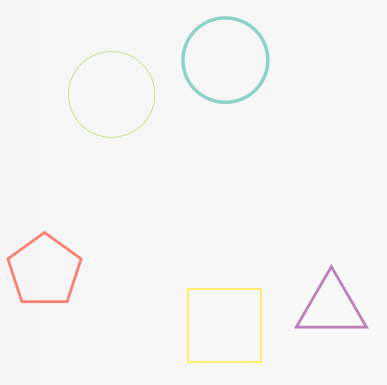[{"shape": "circle", "thickness": 2.5, "radius": 0.55, "center": [0.582, 0.844]}, {"shape": "pentagon", "thickness": 2, "radius": 0.5, "center": [0.115, 0.297]}, {"shape": "circle", "thickness": 0.5, "radius": 0.56, "center": [0.288, 0.755]}, {"shape": "triangle", "thickness": 2, "radius": 0.52, "center": [0.855, 0.203]}, {"shape": "square", "thickness": 1.5, "radius": 0.47, "center": [0.579, 0.155]}]